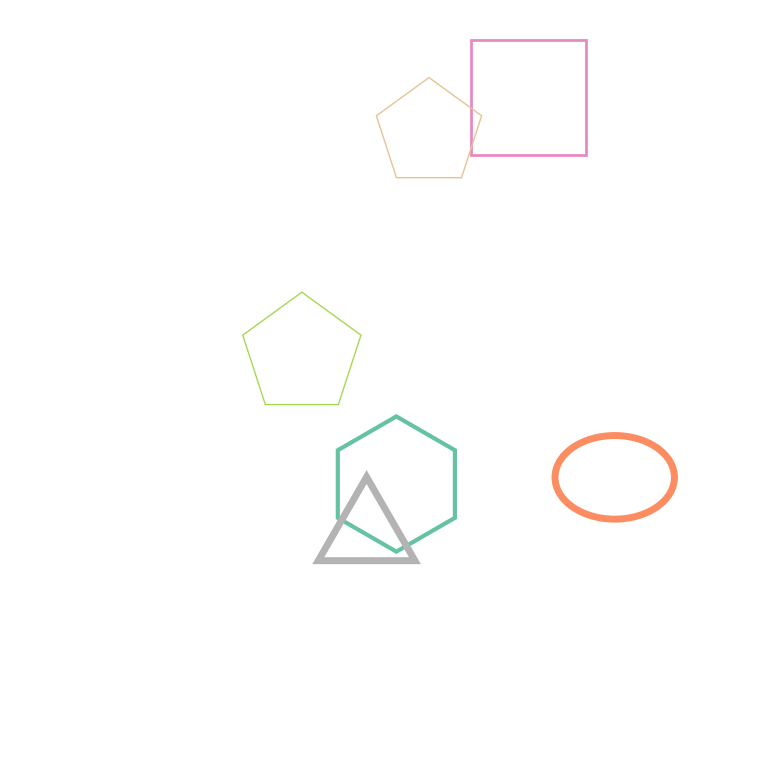[{"shape": "hexagon", "thickness": 1.5, "radius": 0.44, "center": [0.515, 0.371]}, {"shape": "oval", "thickness": 2.5, "radius": 0.39, "center": [0.798, 0.38]}, {"shape": "square", "thickness": 1, "radius": 0.37, "center": [0.687, 0.874]}, {"shape": "pentagon", "thickness": 0.5, "radius": 0.4, "center": [0.392, 0.54]}, {"shape": "pentagon", "thickness": 0.5, "radius": 0.36, "center": [0.557, 0.827]}, {"shape": "triangle", "thickness": 2.5, "radius": 0.36, "center": [0.476, 0.308]}]